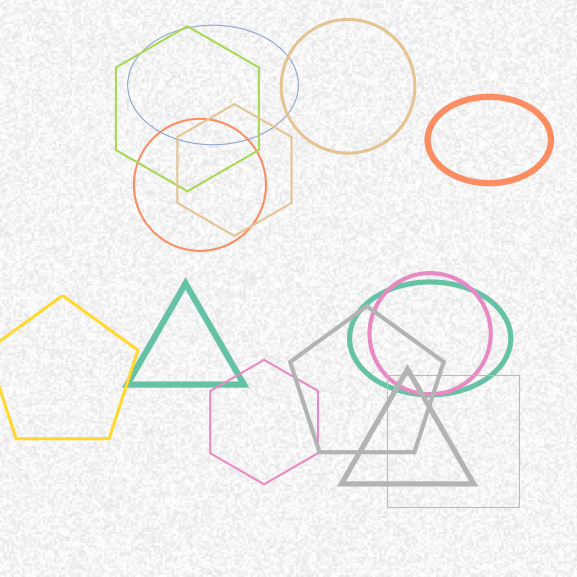[{"shape": "oval", "thickness": 2.5, "radius": 0.7, "center": [0.745, 0.413]}, {"shape": "triangle", "thickness": 3, "radius": 0.58, "center": [0.321, 0.392]}, {"shape": "circle", "thickness": 1, "radius": 0.57, "center": [0.346, 0.679]}, {"shape": "oval", "thickness": 3, "radius": 0.53, "center": [0.847, 0.757]}, {"shape": "oval", "thickness": 0.5, "radius": 0.74, "center": [0.369, 0.852]}, {"shape": "circle", "thickness": 2, "radius": 0.52, "center": [0.745, 0.421]}, {"shape": "hexagon", "thickness": 1, "radius": 0.54, "center": [0.457, 0.268]}, {"shape": "square", "thickness": 0.5, "radius": 0.57, "center": [0.784, 0.236]}, {"shape": "hexagon", "thickness": 1, "radius": 0.71, "center": [0.324, 0.811]}, {"shape": "pentagon", "thickness": 1.5, "radius": 0.69, "center": [0.108, 0.35]}, {"shape": "hexagon", "thickness": 1, "radius": 0.57, "center": [0.406, 0.705]}, {"shape": "circle", "thickness": 1.5, "radius": 0.58, "center": [0.603, 0.85]}, {"shape": "triangle", "thickness": 2.5, "radius": 0.66, "center": [0.706, 0.227]}, {"shape": "pentagon", "thickness": 2, "radius": 0.7, "center": [0.635, 0.329]}]